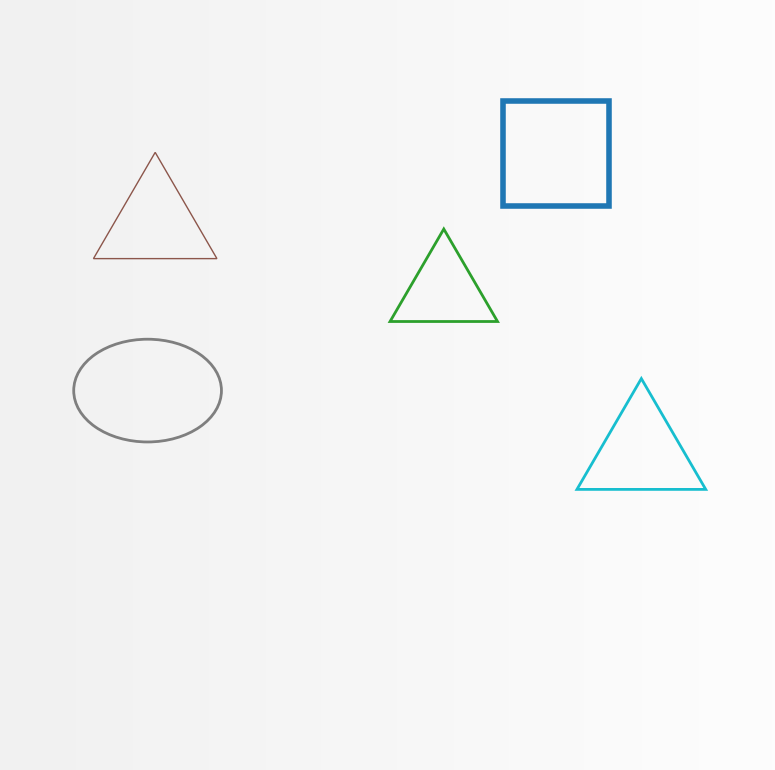[{"shape": "square", "thickness": 2, "radius": 0.34, "center": [0.718, 0.801]}, {"shape": "triangle", "thickness": 1, "radius": 0.4, "center": [0.573, 0.622]}, {"shape": "triangle", "thickness": 0.5, "radius": 0.46, "center": [0.2, 0.71]}, {"shape": "oval", "thickness": 1, "radius": 0.48, "center": [0.19, 0.493]}, {"shape": "triangle", "thickness": 1, "radius": 0.48, "center": [0.828, 0.412]}]